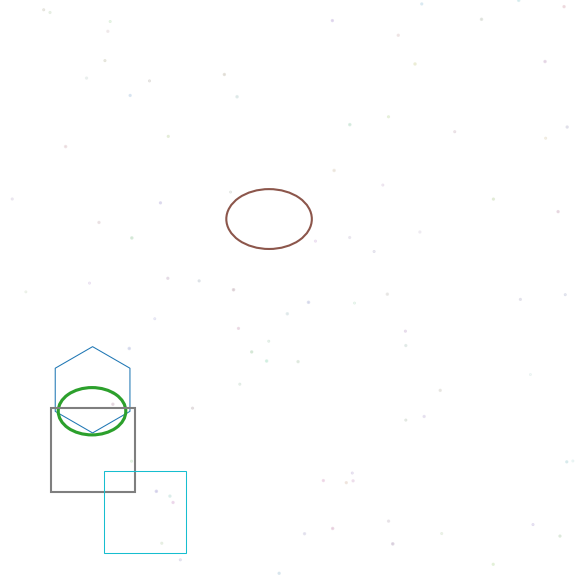[{"shape": "hexagon", "thickness": 0.5, "radius": 0.37, "center": [0.16, 0.324]}, {"shape": "oval", "thickness": 1.5, "radius": 0.29, "center": [0.159, 0.287]}, {"shape": "oval", "thickness": 1, "radius": 0.37, "center": [0.466, 0.62]}, {"shape": "square", "thickness": 1, "radius": 0.36, "center": [0.162, 0.22]}, {"shape": "square", "thickness": 0.5, "radius": 0.35, "center": [0.251, 0.113]}]